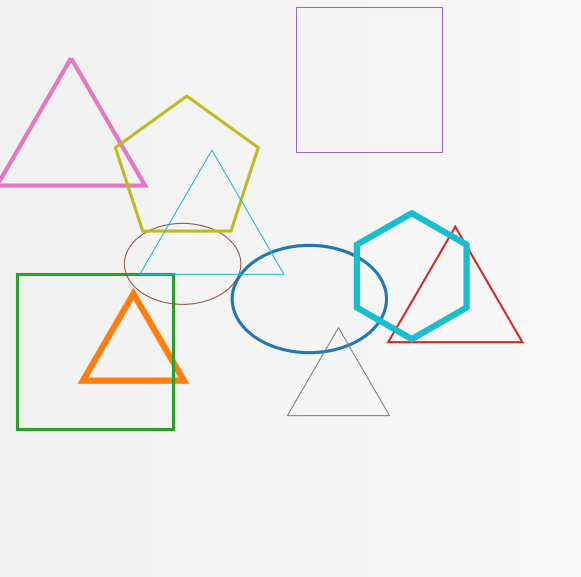[{"shape": "oval", "thickness": 1.5, "radius": 0.66, "center": [0.532, 0.481]}, {"shape": "triangle", "thickness": 3, "radius": 0.5, "center": [0.23, 0.39]}, {"shape": "square", "thickness": 1.5, "radius": 0.67, "center": [0.163, 0.391]}, {"shape": "triangle", "thickness": 1, "radius": 0.67, "center": [0.783, 0.473]}, {"shape": "square", "thickness": 0.5, "radius": 0.63, "center": [0.635, 0.861]}, {"shape": "oval", "thickness": 0.5, "radius": 0.5, "center": [0.314, 0.542]}, {"shape": "triangle", "thickness": 2, "radius": 0.74, "center": [0.122, 0.751]}, {"shape": "triangle", "thickness": 0.5, "radius": 0.51, "center": [0.582, 0.33]}, {"shape": "pentagon", "thickness": 1.5, "radius": 0.65, "center": [0.321, 0.704]}, {"shape": "triangle", "thickness": 0.5, "radius": 0.72, "center": [0.365, 0.596]}, {"shape": "hexagon", "thickness": 3, "radius": 0.54, "center": [0.708, 0.521]}]